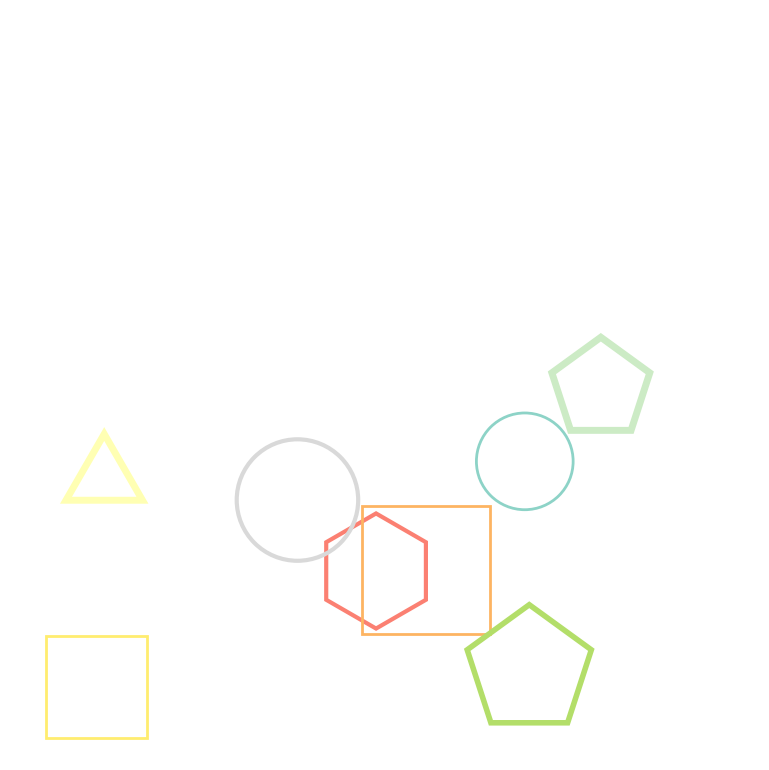[{"shape": "circle", "thickness": 1, "radius": 0.31, "center": [0.682, 0.401]}, {"shape": "triangle", "thickness": 2.5, "radius": 0.29, "center": [0.135, 0.379]}, {"shape": "hexagon", "thickness": 1.5, "radius": 0.37, "center": [0.488, 0.258]}, {"shape": "square", "thickness": 1, "radius": 0.42, "center": [0.554, 0.26]}, {"shape": "pentagon", "thickness": 2, "radius": 0.42, "center": [0.687, 0.13]}, {"shape": "circle", "thickness": 1.5, "radius": 0.39, "center": [0.386, 0.351]}, {"shape": "pentagon", "thickness": 2.5, "radius": 0.33, "center": [0.78, 0.495]}, {"shape": "square", "thickness": 1, "radius": 0.33, "center": [0.125, 0.108]}]